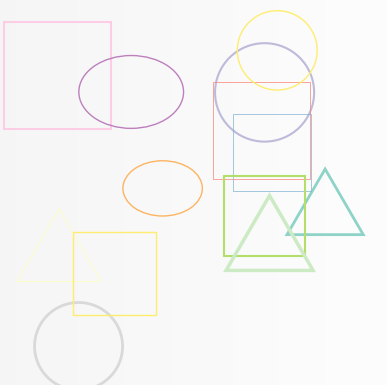[{"shape": "triangle", "thickness": 2, "radius": 0.57, "center": [0.839, 0.447]}, {"shape": "triangle", "thickness": 0.5, "radius": 0.63, "center": [0.152, 0.332]}, {"shape": "circle", "thickness": 1.5, "radius": 0.64, "center": [0.683, 0.76]}, {"shape": "square", "thickness": 0.5, "radius": 0.63, "center": [0.675, 0.66]}, {"shape": "square", "thickness": 0.5, "radius": 0.5, "center": [0.702, 0.604]}, {"shape": "oval", "thickness": 1, "radius": 0.51, "center": [0.42, 0.511]}, {"shape": "square", "thickness": 1.5, "radius": 0.52, "center": [0.682, 0.438]}, {"shape": "square", "thickness": 1.5, "radius": 0.69, "center": [0.149, 0.803]}, {"shape": "circle", "thickness": 2, "radius": 0.57, "center": [0.203, 0.101]}, {"shape": "oval", "thickness": 1, "radius": 0.68, "center": [0.339, 0.761]}, {"shape": "triangle", "thickness": 2.5, "radius": 0.65, "center": [0.696, 0.362]}, {"shape": "square", "thickness": 1, "radius": 0.54, "center": [0.295, 0.29]}, {"shape": "circle", "thickness": 1, "radius": 0.52, "center": [0.715, 0.869]}]